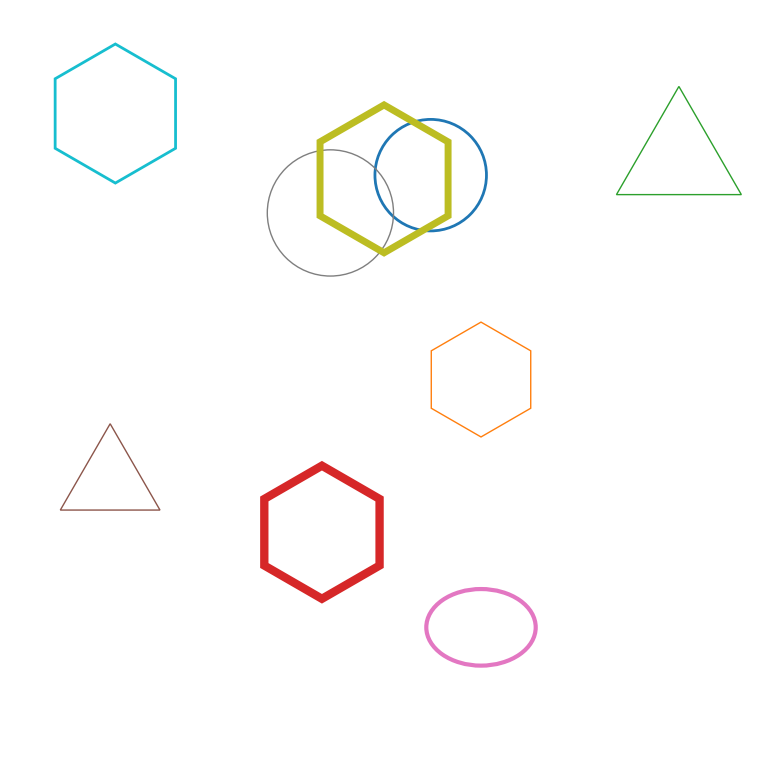[{"shape": "circle", "thickness": 1, "radius": 0.36, "center": [0.559, 0.773]}, {"shape": "hexagon", "thickness": 0.5, "radius": 0.37, "center": [0.625, 0.507]}, {"shape": "triangle", "thickness": 0.5, "radius": 0.47, "center": [0.882, 0.794]}, {"shape": "hexagon", "thickness": 3, "radius": 0.43, "center": [0.418, 0.309]}, {"shape": "triangle", "thickness": 0.5, "radius": 0.37, "center": [0.143, 0.375]}, {"shape": "oval", "thickness": 1.5, "radius": 0.36, "center": [0.625, 0.185]}, {"shape": "circle", "thickness": 0.5, "radius": 0.41, "center": [0.429, 0.723]}, {"shape": "hexagon", "thickness": 2.5, "radius": 0.48, "center": [0.499, 0.768]}, {"shape": "hexagon", "thickness": 1, "radius": 0.45, "center": [0.15, 0.853]}]